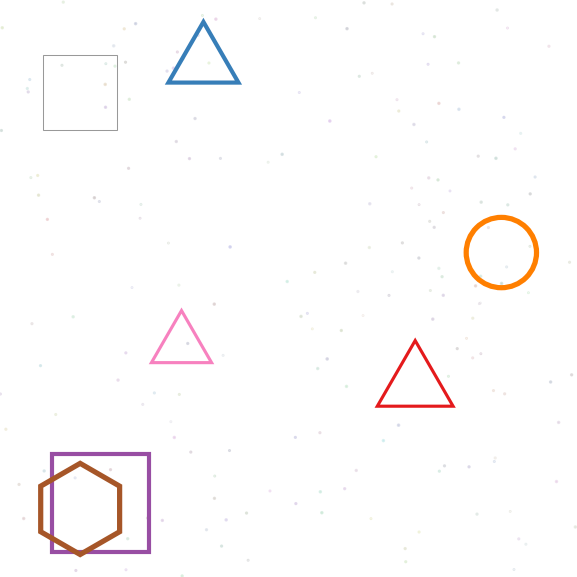[{"shape": "triangle", "thickness": 1.5, "radius": 0.38, "center": [0.719, 0.334]}, {"shape": "triangle", "thickness": 2, "radius": 0.35, "center": [0.352, 0.891]}, {"shape": "square", "thickness": 2, "radius": 0.42, "center": [0.174, 0.128]}, {"shape": "circle", "thickness": 2.5, "radius": 0.3, "center": [0.868, 0.562]}, {"shape": "hexagon", "thickness": 2.5, "radius": 0.39, "center": [0.139, 0.118]}, {"shape": "triangle", "thickness": 1.5, "radius": 0.3, "center": [0.314, 0.401]}, {"shape": "square", "thickness": 0.5, "radius": 0.32, "center": [0.139, 0.839]}]